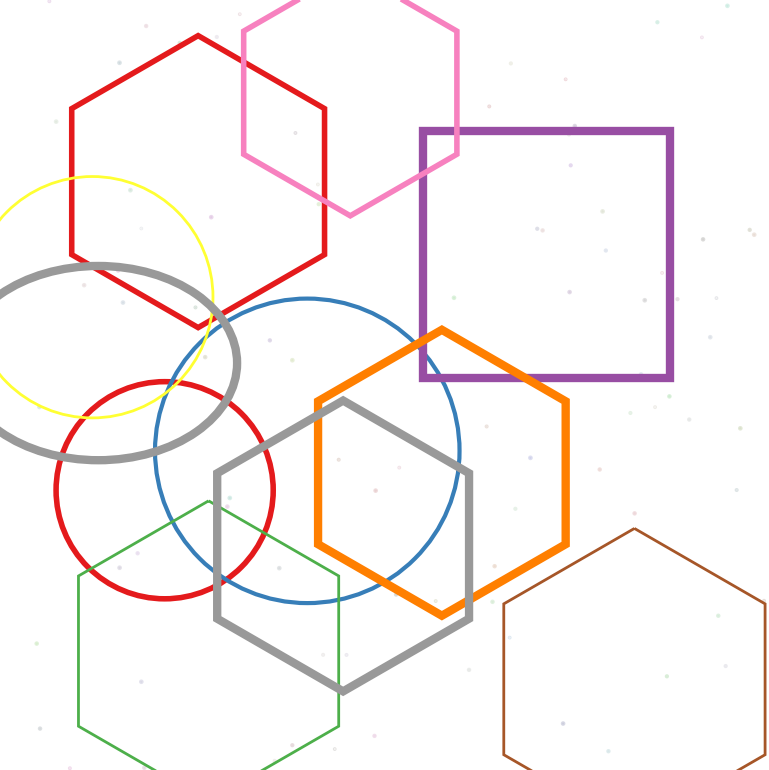[{"shape": "hexagon", "thickness": 2, "radius": 0.95, "center": [0.257, 0.764]}, {"shape": "circle", "thickness": 2, "radius": 0.7, "center": [0.214, 0.363]}, {"shape": "circle", "thickness": 1.5, "radius": 0.99, "center": [0.399, 0.414]}, {"shape": "hexagon", "thickness": 1, "radius": 0.98, "center": [0.271, 0.154]}, {"shape": "square", "thickness": 3, "radius": 0.8, "center": [0.71, 0.669]}, {"shape": "hexagon", "thickness": 3, "radius": 0.93, "center": [0.574, 0.386]}, {"shape": "circle", "thickness": 1, "radius": 0.78, "center": [0.12, 0.614]}, {"shape": "hexagon", "thickness": 1, "radius": 0.98, "center": [0.824, 0.118]}, {"shape": "hexagon", "thickness": 2, "radius": 0.8, "center": [0.455, 0.88]}, {"shape": "hexagon", "thickness": 3, "radius": 0.94, "center": [0.446, 0.291]}, {"shape": "oval", "thickness": 3, "radius": 0.9, "center": [0.128, 0.528]}]